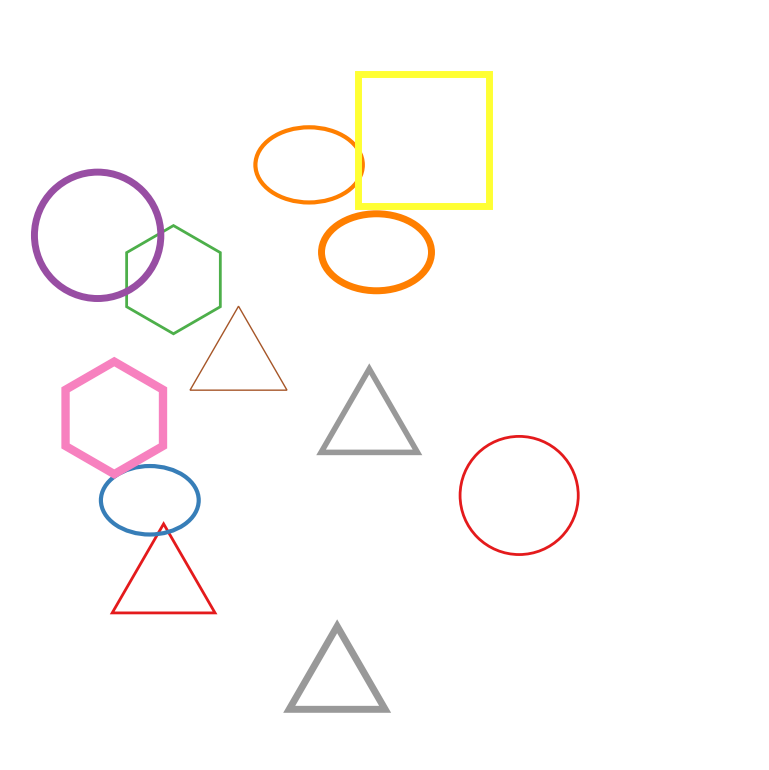[{"shape": "circle", "thickness": 1, "radius": 0.38, "center": [0.674, 0.357]}, {"shape": "triangle", "thickness": 1, "radius": 0.39, "center": [0.212, 0.243]}, {"shape": "oval", "thickness": 1.5, "radius": 0.32, "center": [0.195, 0.35]}, {"shape": "hexagon", "thickness": 1, "radius": 0.35, "center": [0.225, 0.637]}, {"shape": "circle", "thickness": 2.5, "radius": 0.41, "center": [0.127, 0.694]}, {"shape": "oval", "thickness": 1.5, "radius": 0.35, "center": [0.401, 0.786]}, {"shape": "oval", "thickness": 2.5, "radius": 0.36, "center": [0.489, 0.672]}, {"shape": "square", "thickness": 2.5, "radius": 0.43, "center": [0.55, 0.818]}, {"shape": "triangle", "thickness": 0.5, "radius": 0.36, "center": [0.31, 0.53]}, {"shape": "hexagon", "thickness": 3, "radius": 0.37, "center": [0.148, 0.457]}, {"shape": "triangle", "thickness": 2, "radius": 0.36, "center": [0.48, 0.449]}, {"shape": "triangle", "thickness": 2.5, "radius": 0.36, "center": [0.438, 0.115]}]